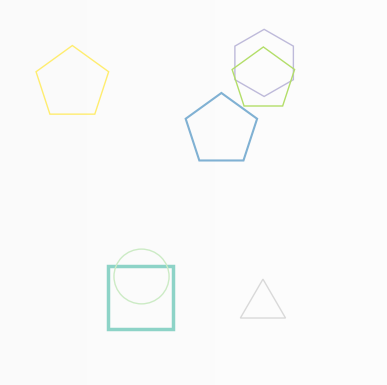[{"shape": "square", "thickness": 2.5, "radius": 0.41, "center": [0.362, 0.227]}, {"shape": "hexagon", "thickness": 1, "radius": 0.44, "center": [0.682, 0.837]}, {"shape": "pentagon", "thickness": 1.5, "radius": 0.48, "center": [0.571, 0.662]}, {"shape": "pentagon", "thickness": 1, "radius": 0.42, "center": [0.68, 0.793]}, {"shape": "triangle", "thickness": 1, "radius": 0.34, "center": [0.679, 0.208]}, {"shape": "circle", "thickness": 1, "radius": 0.36, "center": [0.365, 0.282]}, {"shape": "pentagon", "thickness": 1, "radius": 0.49, "center": [0.187, 0.783]}]